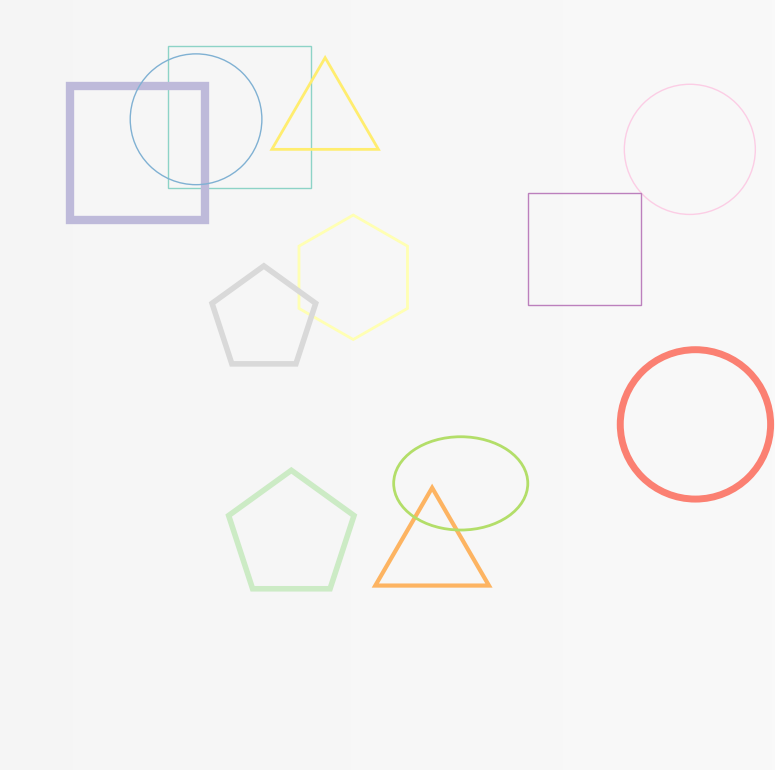[{"shape": "square", "thickness": 0.5, "radius": 0.46, "center": [0.309, 0.848]}, {"shape": "hexagon", "thickness": 1, "radius": 0.4, "center": [0.456, 0.64]}, {"shape": "square", "thickness": 3, "radius": 0.44, "center": [0.177, 0.801]}, {"shape": "circle", "thickness": 2.5, "radius": 0.48, "center": [0.897, 0.449]}, {"shape": "circle", "thickness": 0.5, "radius": 0.42, "center": [0.253, 0.845]}, {"shape": "triangle", "thickness": 1.5, "radius": 0.42, "center": [0.558, 0.282]}, {"shape": "oval", "thickness": 1, "radius": 0.43, "center": [0.594, 0.372]}, {"shape": "circle", "thickness": 0.5, "radius": 0.42, "center": [0.89, 0.806]}, {"shape": "pentagon", "thickness": 2, "radius": 0.35, "center": [0.34, 0.584]}, {"shape": "square", "thickness": 0.5, "radius": 0.36, "center": [0.754, 0.677]}, {"shape": "pentagon", "thickness": 2, "radius": 0.43, "center": [0.376, 0.304]}, {"shape": "triangle", "thickness": 1, "radius": 0.4, "center": [0.42, 0.846]}]